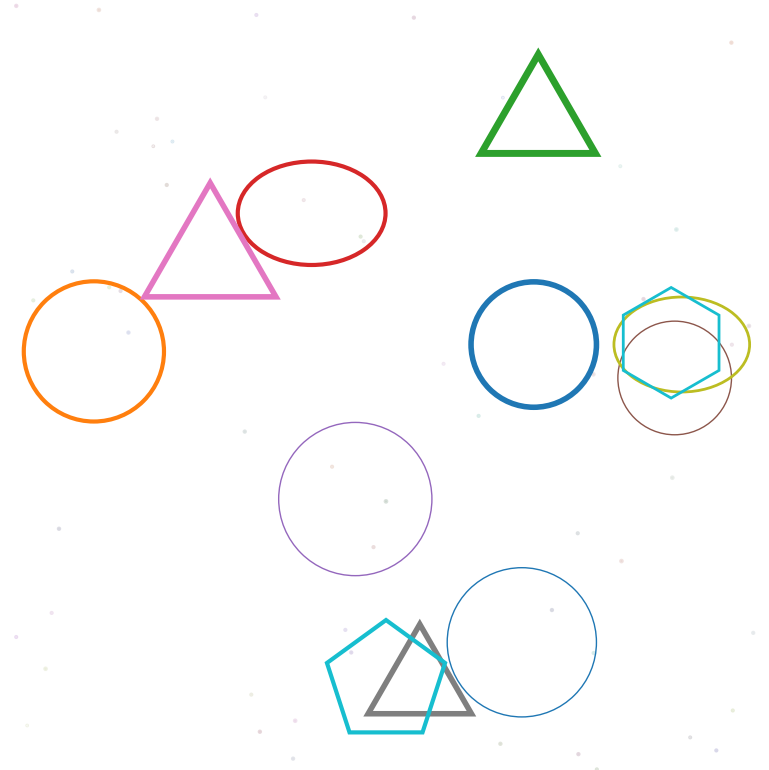[{"shape": "circle", "thickness": 2, "radius": 0.41, "center": [0.693, 0.553]}, {"shape": "circle", "thickness": 0.5, "radius": 0.48, "center": [0.678, 0.166]}, {"shape": "circle", "thickness": 1.5, "radius": 0.46, "center": [0.122, 0.544]}, {"shape": "triangle", "thickness": 2.5, "radius": 0.43, "center": [0.699, 0.844]}, {"shape": "oval", "thickness": 1.5, "radius": 0.48, "center": [0.405, 0.723]}, {"shape": "circle", "thickness": 0.5, "radius": 0.5, "center": [0.461, 0.352]}, {"shape": "circle", "thickness": 0.5, "radius": 0.37, "center": [0.876, 0.509]}, {"shape": "triangle", "thickness": 2, "radius": 0.49, "center": [0.273, 0.664]}, {"shape": "triangle", "thickness": 2, "radius": 0.39, "center": [0.545, 0.112]}, {"shape": "oval", "thickness": 1, "radius": 0.44, "center": [0.885, 0.553]}, {"shape": "pentagon", "thickness": 1.5, "radius": 0.4, "center": [0.501, 0.114]}, {"shape": "hexagon", "thickness": 1, "radius": 0.36, "center": [0.872, 0.555]}]